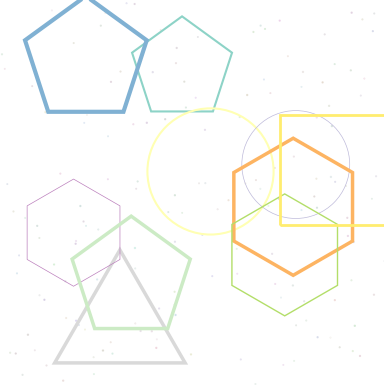[{"shape": "pentagon", "thickness": 1.5, "radius": 0.68, "center": [0.473, 0.821]}, {"shape": "circle", "thickness": 1.5, "radius": 0.82, "center": [0.547, 0.555]}, {"shape": "circle", "thickness": 0.5, "radius": 0.7, "center": [0.768, 0.573]}, {"shape": "pentagon", "thickness": 3, "radius": 0.83, "center": [0.223, 0.844]}, {"shape": "hexagon", "thickness": 2.5, "radius": 0.89, "center": [0.762, 0.463]}, {"shape": "hexagon", "thickness": 1, "radius": 0.79, "center": [0.74, 0.338]}, {"shape": "triangle", "thickness": 2.5, "radius": 0.98, "center": [0.311, 0.155]}, {"shape": "hexagon", "thickness": 0.5, "radius": 0.7, "center": [0.191, 0.396]}, {"shape": "pentagon", "thickness": 2.5, "radius": 0.81, "center": [0.341, 0.277]}, {"shape": "square", "thickness": 2, "radius": 0.72, "center": [0.869, 0.559]}]